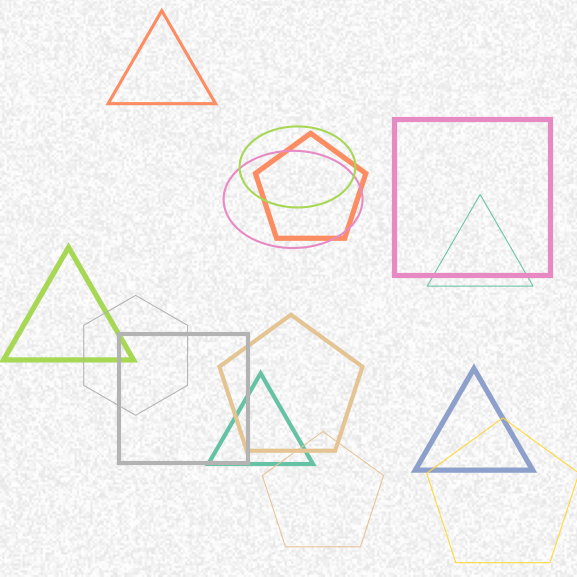[{"shape": "triangle", "thickness": 2, "radius": 0.52, "center": [0.451, 0.248]}, {"shape": "triangle", "thickness": 0.5, "radius": 0.53, "center": [0.831, 0.557]}, {"shape": "pentagon", "thickness": 2.5, "radius": 0.5, "center": [0.538, 0.668]}, {"shape": "triangle", "thickness": 1.5, "radius": 0.54, "center": [0.28, 0.873]}, {"shape": "triangle", "thickness": 2.5, "radius": 0.59, "center": [0.821, 0.244]}, {"shape": "square", "thickness": 2.5, "radius": 0.68, "center": [0.817, 0.658]}, {"shape": "oval", "thickness": 1, "radius": 0.6, "center": [0.507, 0.654]}, {"shape": "triangle", "thickness": 2.5, "radius": 0.65, "center": [0.119, 0.441]}, {"shape": "oval", "thickness": 1, "radius": 0.5, "center": [0.515, 0.71]}, {"shape": "pentagon", "thickness": 0.5, "radius": 0.69, "center": [0.871, 0.137]}, {"shape": "pentagon", "thickness": 0.5, "radius": 0.55, "center": [0.559, 0.142]}, {"shape": "pentagon", "thickness": 2, "radius": 0.65, "center": [0.504, 0.324]}, {"shape": "square", "thickness": 2, "radius": 0.56, "center": [0.318, 0.309]}, {"shape": "hexagon", "thickness": 0.5, "radius": 0.52, "center": [0.235, 0.384]}]